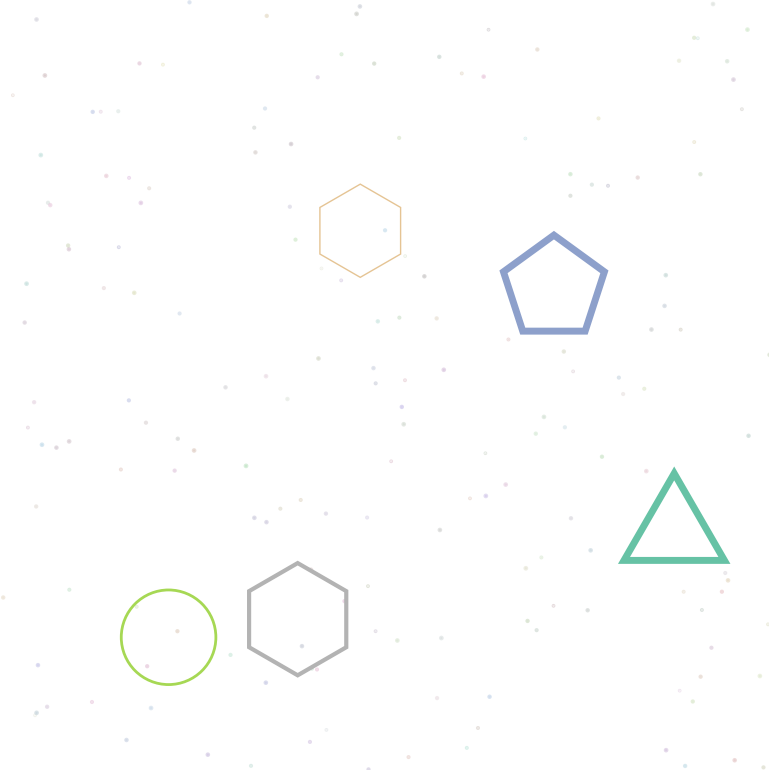[{"shape": "triangle", "thickness": 2.5, "radius": 0.38, "center": [0.876, 0.31]}, {"shape": "pentagon", "thickness": 2.5, "radius": 0.34, "center": [0.719, 0.626]}, {"shape": "circle", "thickness": 1, "radius": 0.31, "center": [0.219, 0.172]}, {"shape": "hexagon", "thickness": 0.5, "radius": 0.3, "center": [0.468, 0.7]}, {"shape": "hexagon", "thickness": 1.5, "radius": 0.36, "center": [0.387, 0.196]}]